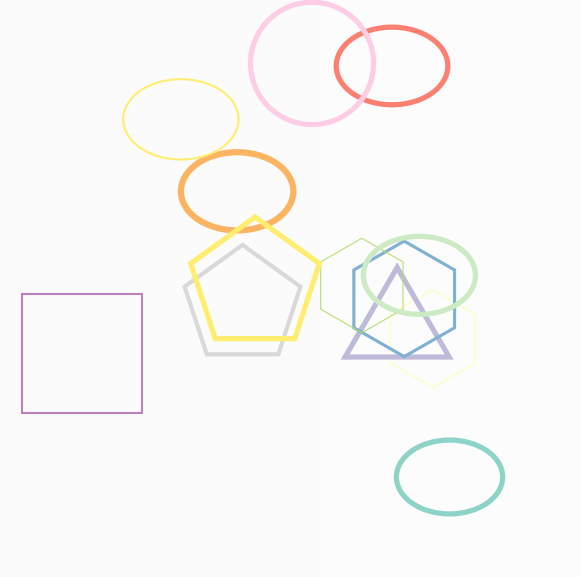[{"shape": "oval", "thickness": 2.5, "radius": 0.46, "center": [0.773, 0.173]}, {"shape": "hexagon", "thickness": 0.5, "radius": 0.42, "center": [0.745, 0.413]}, {"shape": "triangle", "thickness": 2.5, "radius": 0.52, "center": [0.683, 0.433]}, {"shape": "oval", "thickness": 2.5, "radius": 0.48, "center": [0.674, 0.885]}, {"shape": "hexagon", "thickness": 1.5, "radius": 0.5, "center": [0.695, 0.482]}, {"shape": "oval", "thickness": 3, "radius": 0.48, "center": [0.408, 0.668]}, {"shape": "hexagon", "thickness": 0.5, "radius": 0.41, "center": [0.623, 0.505]}, {"shape": "circle", "thickness": 2.5, "radius": 0.53, "center": [0.537, 0.889]}, {"shape": "pentagon", "thickness": 2, "radius": 0.52, "center": [0.417, 0.47]}, {"shape": "square", "thickness": 1, "radius": 0.52, "center": [0.141, 0.387]}, {"shape": "oval", "thickness": 2.5, "radius": 0.48, "center": [0.722, 0.522]}, {"shape": "pentagon", "thickness": 2.5, "radius": 0.58, "center": [0.439, 0.507]}, {"shape": "oval", "thickness": 1, "radius": 0.5, "center": [0.311, 0.792]}]